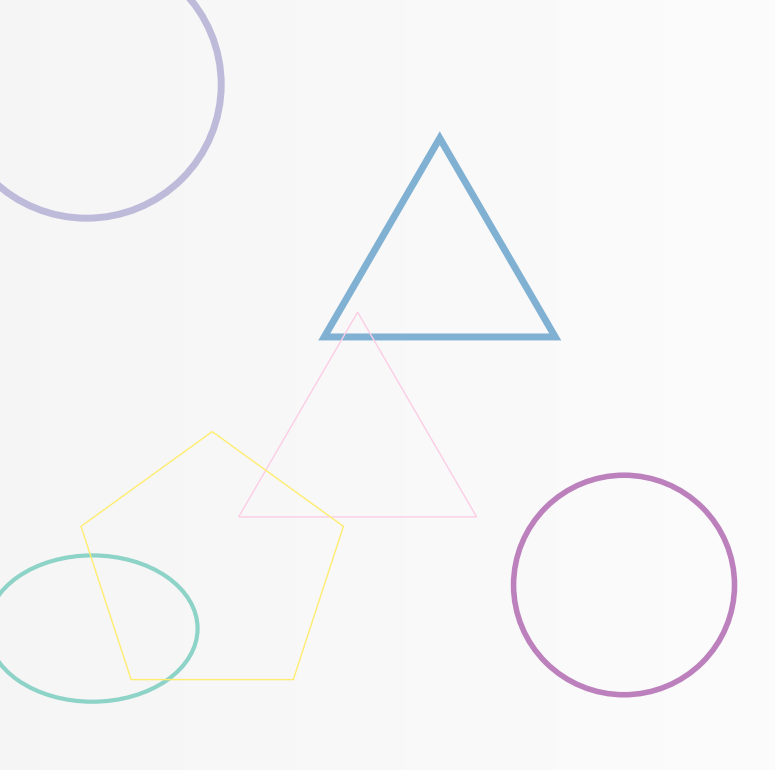[{"shape": "oval", "thickness": 1.5, "radius": 0.68, "center": [0.119, 0.184]}, {"shape": "circle", "thickness": 2.5, "radius": 0.87, "center": [0.112, 0.89]}, {"shape": "triangle", "thickness": 2.5, "radius": 0.86, "center": [0.567, 0.648]}, {"shape": "triangle", "thickness": 0.5, "radius": 0.89, "center": [0.461, 0.417]}, {"shape": "circle", "thickness": 2, "radius": 0.71, "center": [0.805, 0.24]}, {"shape": "pentagon", "thickness": 0.5, "radius": 0.89, "center": [0.274, 0.261]}]